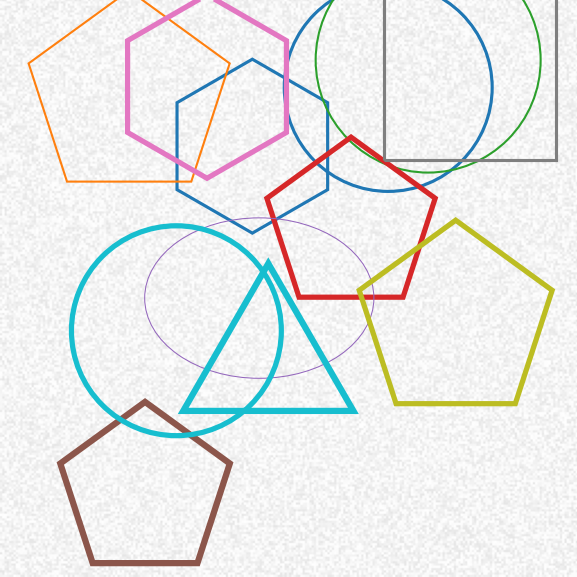[{"shape": "circle", "thickness": 1.5, "radius": 0.9, "center": [0.672, 0.848]}, {"shape": "hexagon", "thickness": 1.5, "radius": 0.75, "center": [0.437, 0.746]}, {"shape": "pentagon", "thickness": 1, "radius": 0.92, "center": [0.224, 0.833]}, {"shape": "circle", "thickness": 1, "radius": 0.97, "center": [0.741, 0.895]}, {"shape": "pentagon", "thickness": 2.5, "radius": 0.77, "center": [0.608, 0.608]}, {"shape": "oval", "thickness": 0.5, "radius": 0.99, "center": [0.449, 0.483]}, {"shape": "pentagon", "thickness": 3, "radius": 0.77, "center": [0.251, 0.149]}, {"shape": "hexagon", "thickness": 2.5, "radius": 0.79, "center": [0.358, 0.849]}, {"shape": "square", "thickness": 1.5, "radius": 0.74, "center": [0.814, 0.87]}, {"shape": "pentagon", "thickness": 2.5, "radius": 0.88, "center": [0.789, 0.442]}, {"shape": "triangle", "thickness": 3, "radius": 0.85, "center": [0.465, 0.373]}, {"shape": "circle", "thickness": 2.5, "radius": 0.91, "center": [0.305, 0.426]}]